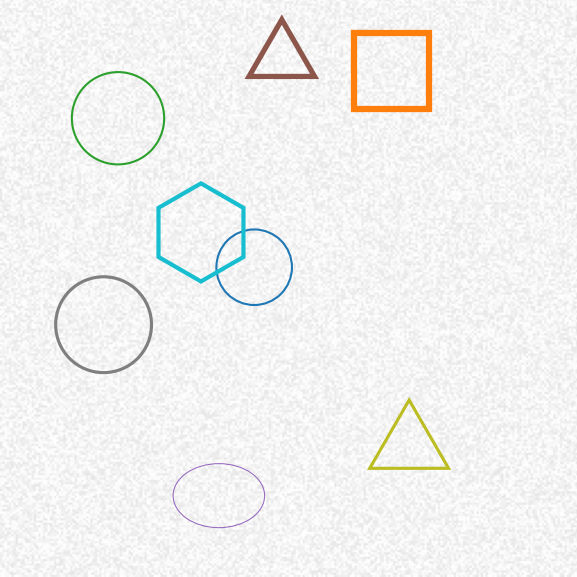[{"shape": "circle", "thickness": 1, "radius": 0.33, "center": [0.44, 0.536]}, {"shape": "square", "thickness": 3, "radius": 0.33, "center": [0.678, 0.876]}, {"shape": "circle", "thickness": 1, "radius": 0.4, "center": [0.204, 0.794]}, {"shape": "oval", "thickness": 0.5, "radius": 0.4, "center": [0.379, 0.141]}, {"shape": "triangle", "thickness": 2.5, "radius": 0.33, "center": [0.488, 0.9]}, {"shape": "circle", "thickness": 1.5, "radius": 0.41, "center": [0.179, 0.437]}, {"shape": "triangle", "thickness": 1.5, "radius": 0.39, "center": [0.708, 0.228]}, {"shape": "hexagon", "thickness": 2, "radius": 0.42, "center": [0.348, 0.597]}]